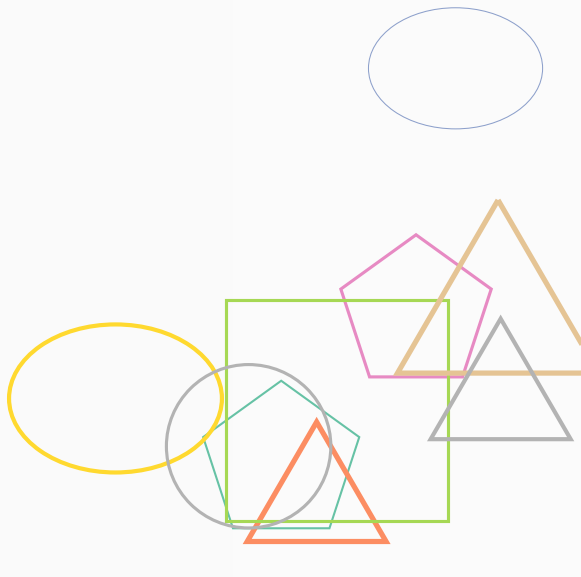[{"shape": "pentagon", "thickness": 1, "radius": 0.71, "center": [0.484, 0.199]}, {"shape": "triangle", "thickness": 2.5, "radius": 0.69, "center": [0.545, 0.13]}, {"shape": "oval", "thickness": 0.5, "radius": 0.75, "center": [0.784, 0.881]}, {"shape": "pentagon", "thickness": 1.5, "radius": 0.68, "center": [0.716, 0.457]}, {"shape": "square", "thickness": 1.5, "radius": 0.95, "center": [0.58, 0.288]}, {"shape": "oval", "thickness": 2, "radius": 0.92, "center": [0.199, 0.309]}, {"shape": "triangle", "thickness": 2.5, "radius": 1.0, "center": [0.857, 0.453]}, {"shape": "triangle", "thickness": 2, "radius": 0.7, "center": [0.861, 0.308]}, {"shape": "circle", "thickness": 1.5, "radius": 0.71, "center": [0.428, 0.226]}]